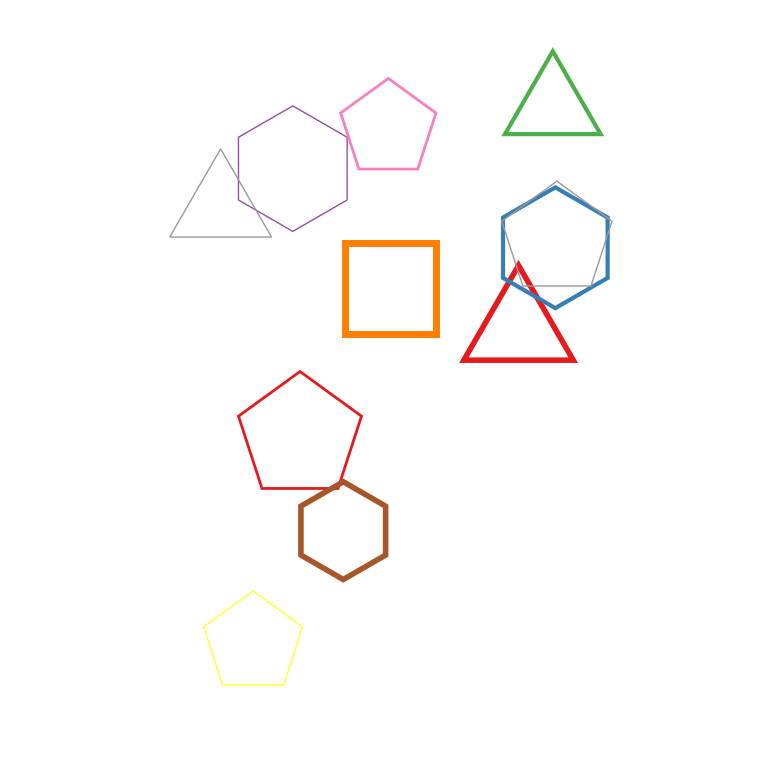[{"shape": "triangle", "thickness": 2, "radius": 0.41, "center": [0.673, 0.573]}, {"shape": "pentagon", "thickness": 1, "radius": 0.42, "center": [0.39, 0.434]}, {"shape": "hexagon", "thickness": 1.5, "radius": 0.39, "center": [0.721, 0.678]}, {"shape": "triangle", "thickness": 1.5, "radius": 0.36, "center": [0.718, 0.862]}, {"shape": "hexagon", "thickness": 0.5, "radius": 0.41, "center": [0.38, 0.781]}, {"shape": "square", "thickness": 2.5, "radius": 0.3, "center": [0.507, 0.625]}, {"shape": "pentagon", "thickness": 0.5, "radius": 0.34, "center": [0.329, 0.165]}, {"shape": "hexagon", "thickness": 2, "radius": 0.32, "center": [0.446, 0.311]}, {"shape": "pentagon", "thickness": 1, "radius": 0.33, "center": [0.504, 0.833]}, {"shape": "triangle", "thickness": 0.5, "radius": 0.38, "center": [0.287, 0.73]}, {"shape": "pentagon", "thickness": 0.5, "radius": 0.38, "center": [0.723, 0.689]}]